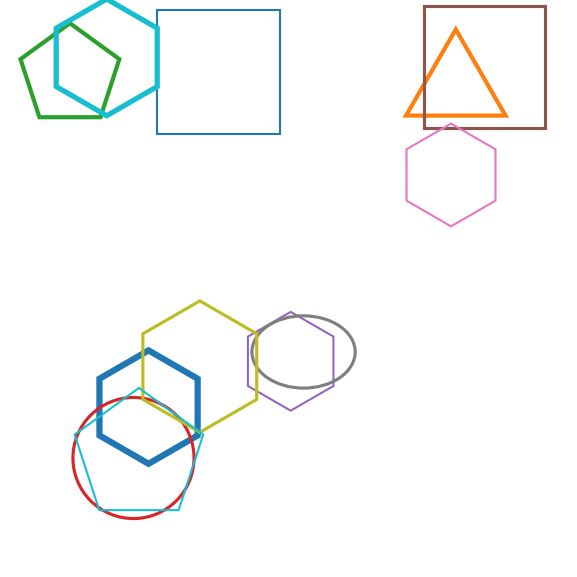[{"shape": "square", "thickness": 1, "radius": 0.54, "center": [0.378, 0.874]}, {"shape": "hexagon", "thickness": 3, "radius": 0.49, "center": [0.257, 0.294]}, {"shape": "triangle", "thickness": 2, "radius": 0.5, "center": [0.789, 0.849]}, {"shape": "pentagon", "thickness": 2, "radius": 0.45, "center": [0.121, 0.869]}, {"shape": "circle", "thickness": 1.5, "radius": 0.52, "center": [0.231, 0.206]}, {"shape": "hexagon", "thickness": 1, "radius": 0.43, "center": [0.503, 0.374]}, {"shape": "square", "thickness": 1.5, "radius": 0.53, "center": [0.839, 0.883]}, {"shape": "hexagon", "thickness": 1, "radius": 0.44, "center": [0.781, 0.696]}, {"shape": "oval", "thickness": 1.5, "radius": 0.45, "center": [0.526, 0.39]}, {"shape": "hexagon", "thickness": 1.5, "radius": 0.57, "center": [0.346, 0.364]}, {"shape": "pentagon", "thickness": 1, "radius": 0.58, "center": [0.241, 0.21]}, {"shape": "hexagon", "thickness": 2.5, "radius": 0.51, "center": [0.185, 0.9]}]